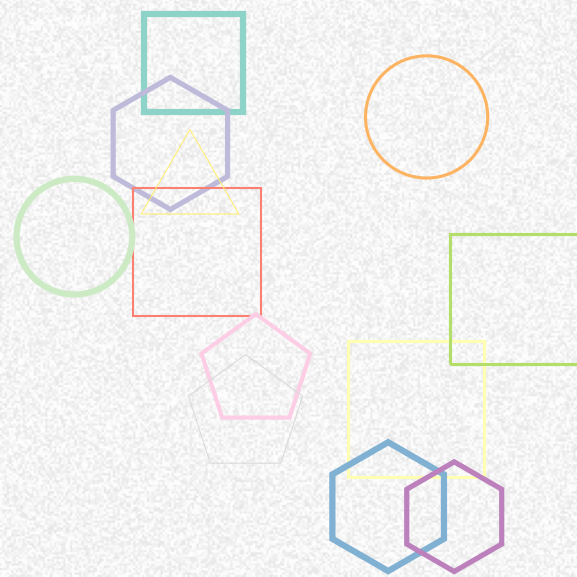[{"shape": "square", "thickness": 3, "radius": 0.43, "center": [0.335, 0.89]}, {"shape": "square", "thickness": 1.5, "radius": 0.59, "center": [0.72, 0.291]}, {"shape": "hexagon", "thickness": 2.5, "radius": 0.57, "center": [0.295, 0.751]}, {"shape": "square", "thickness": 1, "radius": 0.55, "center": [0.341, 0.563]}, {"shape": "hexagon", "thickness": 3, "radius": 0.56, "center": [0.672, 0.122]}, {"shape": "circle", "thickness": 1.5, "radius": 0.53, "center": [0.739, 0.797]}, {"shape": "square", "thickness": 1.5, "radius": 0.56, "center": [0.892, 0.482]}, {"shape": "pentagon", "thickness": 2, "radius": 0.5, "center": [0.443, 0.356]}, {"shape": "pentagon", "thickness": 0.5, "radius": 0.52, "center": [0.425, 0.281]}, {"shape": "hexagon", "thickness": 2.5, "radius": 0.47, "center": [0.787, 0.104]}, {"shape": "circle", "thickness": 3, "radius": 0.5, "center": [0.129, 0.589]}, {"shape": "triangle", "thickness": 0.5, "radius": 0.49, "center": [0.329, 0.677]}]